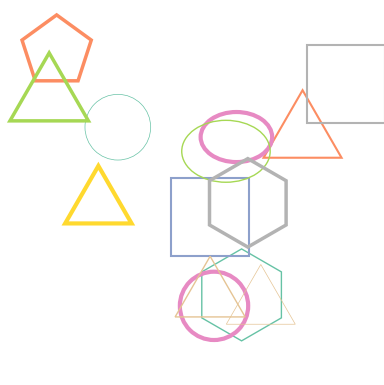[{"shape": "hexagon", "thickness": 1, "radius": 0.6, "center": [0.628, 0.234]}, {"shape": "circle", "thickness": 0.5, "radius": 0.43, "center": [0.306, 0.67]}, {"shape": "pentagon", "thickness": 2.5, "radius": 0.47, "center": [0.147, 0.867]}, {"shape": "triangle", "thickness": 1.5, "radius": 0.58, "center": [0.786, 0.649]}, {"shape": "square", "thickness": 1.5, "radius": 0.5, "center": [0.545, 0.436]}, {"shape": "circle", "thickness": 3, "radius": 0.44, "center": [0.556, 0.206]}, {"shape": "oval", "thickness": 3, "radius": 0.46, "center": [0.614, 0.644]}, {"shape": "triangle", "thickness": 2.5, "radius": 0.59, "center": [0.128, 0.745]}, {"shape": "oval", "thickness": 1, "radius": 0.57, "center": [0.587, 0.607]}, {"shape": "triangle", "thickness": 3, "radius": 0.5, "center": [0.256, 0.469]}, {"shape": "triangle", "thickness": 0.5, "radius": 0.52, "center": [0.677, 0.21]}, {"shape": "triangle", "thickness": 1, "radius": 0.53, "center": [0.546, 0.229]}, {"shape": "hexagon", "thickness": 2.5, "radius": 0.57, "center": [0.644, 0.473]}, {"shape": "square", "thickness": 1.5, "radius": 0.51, "center": [0.898, 0.783]}]